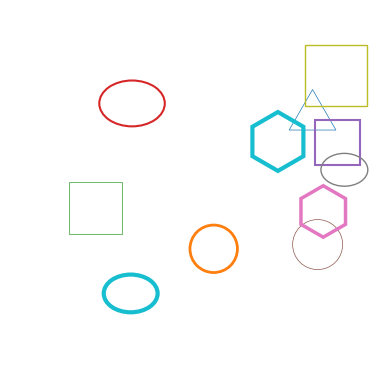[{"shape": "triangle", "thickness": 0.5, "radius": 0.35, "center": [0.812, 0.697]}, {"shape": "circle", "thickness": 2, "radius": 0.31, "center": [0.555, 0.354]}, {"shape": "square", "thickness": 0.5, "radius": 0.34, "center": [0.247, 0.46]}, {"shape": "oval", "thickness": 1.5, "radius": 0.43, "center": [0.343, 0.731]}, {"shape": "square", "thickness": 1.5, "radius": 0.29, "center": [0.877, 0.629]}, {"shape": "circle", "thickness": 0.5, "radius": 0.32, "center": [0.825, 0.365]}, {"shape": "hexagon", "thickness": 2.5, "radius": 0.33, "center": [0.84, 0.451]}, {"shape": "oval", "thickness": 1, "radius": 0.3, "center": [0.894, 0.559]}, {"shape": "square", "thickness": 1, "radius": 0.4, "center": [0.873, 0.804]}, {"shape": "hexagon", "thickness": 3, "radius": 0.38, "center": [0.722, 0.633]}, {"shape": "oval", "thickness": 3, "radius": 0.35, "center": [0.339, 0.238]}]